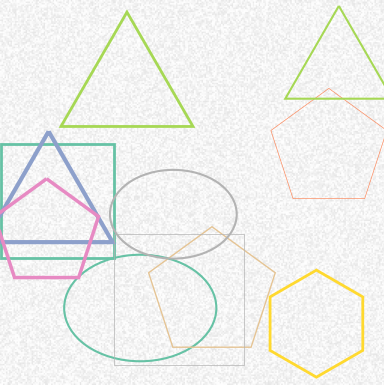[{"shape": "oval", "thickness": 1.5, "radius": 0.99, "center": [0.364, 0.2]}, {"shape": "square", "thickness": 2, "radius": 0.74, "center": [0.15, 0.478]}, {"shape": "pentagon", "thickness": 0.5, "radius": 0.79, "center": [0.854, 0.612]}, {"shape": "triangle", "thickness": 3, "radius": 0.96, "center": [0.126, 0.467]}, {"shape": "pentagon", "thickness": 2.5, "radius": 0.71, "center": [0.121, 0.394]}, {"shape": "triangle", "thickness": 2, "radius": 0.99, "center": [0.33, 0.771]}, {"shape": "triangle", "thickness": 1.5, "radius": 0.8, "center": [0.88, 0.824]}, {"shape": "hexagon", "thickness": 2, "radius": 0.7, "center": [0.822, 0.159]}, {"shape": "pentagon", "thickness": 1, "radius": 0.86, "center": [0.55, 0.238]}, {"shape": "oval", "thickness": 1.5, "radius": 0.82, "center": [0.45, 0.444]}, {"shape": "square", "thickness": 0.5, "radius": 0.85, "center": [0.465, 0.221]}]